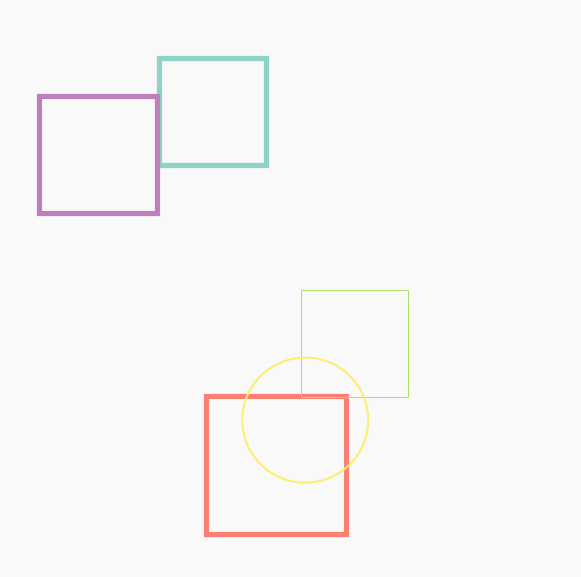[{"shape": "square", "thickness": 2.5, "radius": 0.46, "center": [0.365, 0.806]}, {"shape": "square", "thickness": 2.5, "radius": 0.6, "center": [0.475, 0.194]}, {"shape": "square", "thickness": 0.5, "radius": 0.46, "center": [0.61, 0.404]}, {"shape": "square", "thickness": 2.5, "radius": 0.51, "center": [0.168, 0.731]}, {"shape": "circle", "thickness": 1, "radius": 0.54, "center": [0.525, 0.272]}]